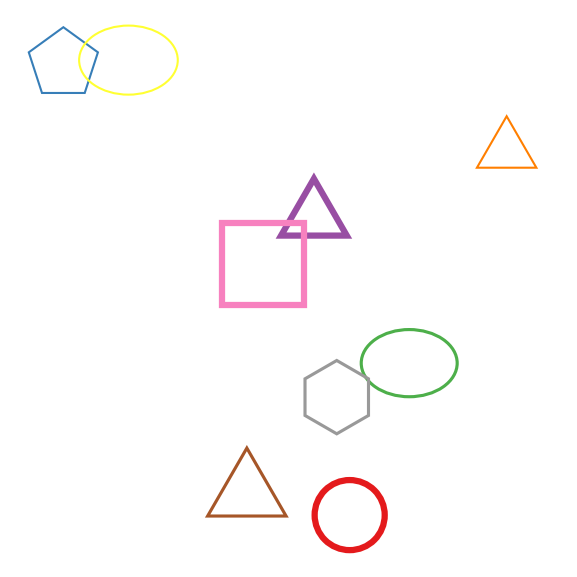[{"shape": "circle", "thickness": 3, "radius": 0.3, "center": [0.606, 0.107]}, {"shape": "pentagon", "thickness": 1, "radius": 0.31, "center": [0.11, 0.889]}, {"shape": "oval", "thickness": 1.5, "radius": 0.42, "center": [0.709, 0.37]}, {"shape": "triangle", "thickness": 3, "radius": 0.33, "center": [0.544, 0.624]}, {"shape": "triangle", "thickness": 1, "radius": 0.3, "center": [0.877, 0.738]}, {"shape": "oval", "thickness": 1, "radius": 0.43, "center": [0.222, 0.895]}, {"shape": "triangle", "thickness": 1.5, "radius": 0.39, "center": [0.427, 0.145]}, {"shape": "square", "thickness": 3, "radius": 0.35, "center": [0.455, 0.542]}, {"shape": "hexagon", "thickness": 1.5, "radius": 0.32, "center": [0.583, 0.311]}]